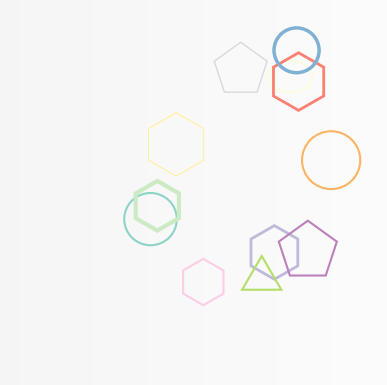[{"shape": "circle", "thickness": 1.5, "radius": 0.34, "center": [0.388, 0.431]}, {"shape": "oval", "thickness": 0.5, "radius": 0.29, "center": [0.749, 0.801]}, {"shape": "hexagon", "thickness": 2, "radius": 0.35, "center": [0.708, 0.344]}, {"shape": "hexagon", "thickness": 2, "radius": 0.37, "center": [0.771, 0.788]}, {"shape": "circle", "thickness": 2.5, "radius": 0.29, "center": [0.765, 0.869]}, {"shape": "circle", "thickness": 1.5, "radius": 0.38, "center": [0.855, 0.584]}, {"shape": "triangle", "thickness": 1.5, "radius": 0.29, "center": [0.675, 0.277]}, {"shape": "hexagon", "thickness": 1.5, "radius": 0.3, "center": [0.525, 0.267]}, {"shape": "pentagon", "thickness": 1, "radius": 0.36, "center": [0.621, 0.819]}, {"shape": "pentagon", "thickness": 1.5, "radius": 0.39, "center": [0.794, 0.348]}, {"shape": "hexagon", "thickness": 3, "radius": 0.32, "center": [0.406, 0.466]}, {"shape": "hexagon", "thickness": 0.5, "radius": 0.41, "center": [0.455, 0.625]}]